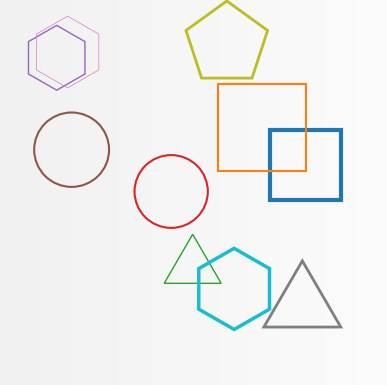[{"shape": "square", "thickness": 3, "radius": 0.46, "center": [0.788, 0.572]}, {"shape": "square", "thickness": 1.5, "radius": 0.57, "center": [0.675, 0.669]}, {"shape": "triangle", "thickness": 1, "radius": 0.42, "center": [0.497, 0.307]}, {"shape": "circle", "thickness": 1.5, "radius": 0.47, "center": [0.442, 0.503]}, {"shape": "hexagon", "thickness": 1, "radius": 0.42, "center": [0.146, 0.85]}, {"shape": "circle", "thickness": 1.5, "radius": 0.48, "center": [0.185, 0.611]}, {"shape": "hexagon", "thickness": 0.5, "radius": 0.47, "center": [0.174, 0.865]}, {"shape": "triangle", "thickness": 2, "radius": 0.57, "center": [0.78, 0.208]}, {"shape": "pentagon", "thickness": 2, "radius": 0.55, "center": [0.585, 0.887]}, {"shape": "hexagon", "thickness": 2.5, "radius": 0.53, "center": [0.604, 0.25]}]